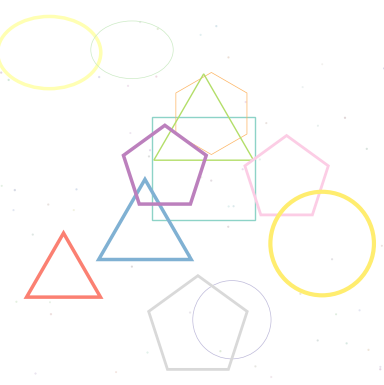[{"shape": "square", "thickness": 1, "radius": 0.66, "center": [0.528, 0.563]}, {"shape": "oval", "thickness": 2.5, "radius": 0.67, "center": [0.128, 0.863]}, {"shape": "circle", "thickness": 0.5, "radius": 0.51, "center": [0.602, 0.17]}, {"shape": "triangle", "thickness": 2.5, "radius": 0.55, "center": [0.165, 0.284]}, {"shape": "triangle", "thickness": 2.5, "radius": 0.69, "center": [0.376, 0.395]}, {"shape": "hexagon", "thickness": 0.5, "radius": 0.53, "center": [0.549, 0.705]}, {"shape": "triangle", "thickness": 1, "radius": 0.75, "center": [0.529, 0.659]}, {"shape": "pentagon", "thickness": 2, "radius": 0.57, "center": [0.744, 0.534]}, {"shape": "pentagon", "thickness": 2, "radius": 0.67, "center": [0.514, 0.149]}, {"shape": "pentagon", "thickness": 2.5, "radius": 0.57, "center": [0.428, 0.561]}, {"shape": "oval", "thickness": 0.5, "radius": 0.54, "center": [0.343, 0.871]}, {"shape": "circle", "thickness": 3, "radius": 0.67, "center": [0.837, 0.367]}]